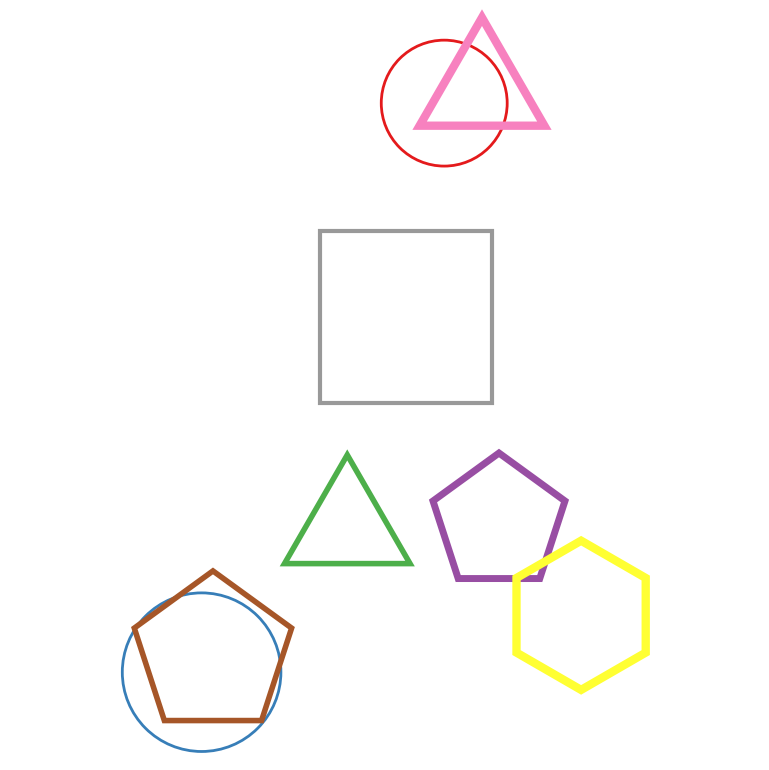[{"shape": "circle", "thickness": 1, "radius": 0.41, "center": [0.577, 0.866]}, {"shape": "circle", "thickness": 1, "radius": 0.51, "center": [0.262, 0.127]}, {"shape": "triangle", "thickness": 2, "radius": 0.47, "center": [0.451, 0.315]}, {"shape": "pentagon", "thickness": 2.5, "radius": 0.45, "center": [0.648, 0.322]}, {"shape": "hexagon", "thickness": 3, "radius": 0.48, "center": [0.755, 0.201]}, {"shape": "pentagon", "thickness": 2, "radius": 0.54, "center": [0.277, 0.151]}, {"shape": "triangle", "thickness": 3, "radius": 0.47, "center": [0.626, 0.884]}, {"shape": "square", "thickness": 1.5, "radius": 0.56, "center": [0.528, 0.588]}]